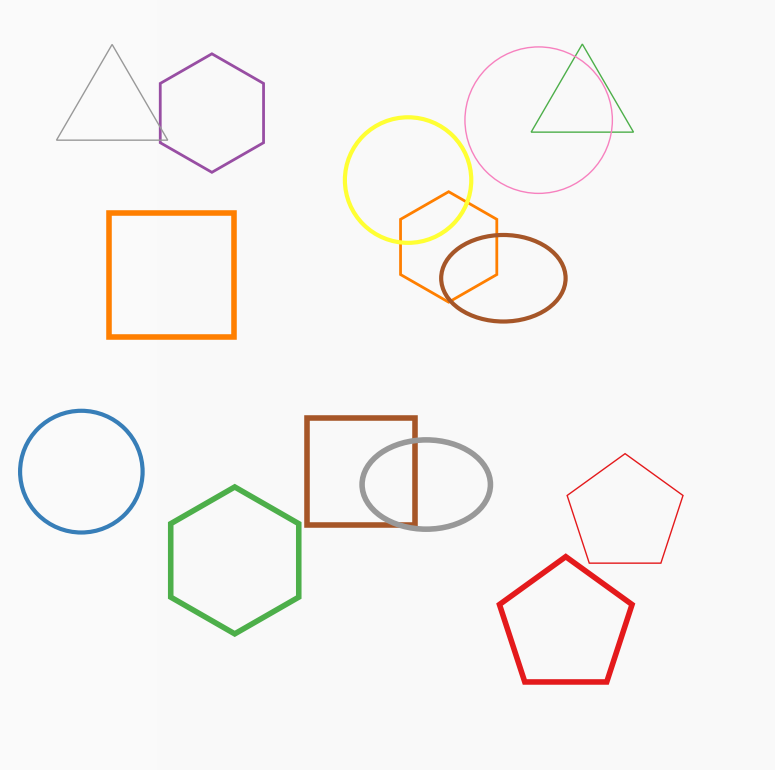[{"shape": "pentagon", "thickness": 0.5, "radius": 0.39, "center": [0.807, 0.332]}, {"shape": "pentagon", "thickness": 2, "radius": 0.45, "center": [0.73, 0.187]}, {"shape": "circle", "thickness": 1.5, "radius": 0.4, "center": [0.105, 0.387]}, {"shape": "triangle", "thickness": 0.5, "radius": 0.38, "center": [0.751, 0.867]}, {"shape": "hexagon", "thickness": 2, "radius": 0.48, "center": [0.303, 0.272]}, {"shape": "hexagon", "thickness": 1, "radius": 0.38, "center": [0.273, 0.853]}, {"shape": "square", "thickness": 2, "radius": 0.4, "center": [0.221, 0.643]}, {"shape": "hexagon", "thickness": 1, "radius": 0.36, "center": [0.579, 0.679]}, {"shape": "circle", "thickness": 1.5, "radius": 0.41, "center": [0.527, 0.766]}, {"shape": "square", "thickness": 2, "radius": 0.35, "center": [0.466, 0.387]}, {"shape": "oval", "thickness": 1.5, "radius": 0.4, "center": [0.65, 0.639]}, {"shape": "circle", "thickness": 0.5, "radius": 0.48, "center": [0.695, 0.844]}, {"shape": "oval", "thickness": 2, "radius": 0.41, "center": [0.55, 0.371]}, {"shape": "triangle", "thickness": 0.5, "radius": 0.41, "center": [0.145, 0.859]}]